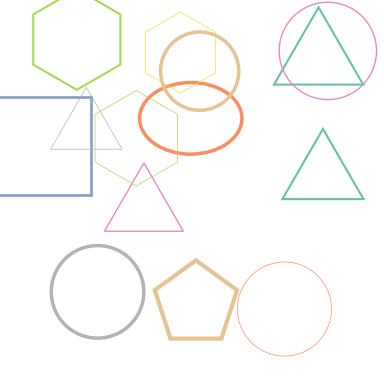[{"shape": "triangle", "thickness": 1.5, "radius": 0.67, "center": [0.827, 0.847]}, {"shape": "triangle", "thickness": 1.5, "radius": 0.61, "center": [0.839, 0.544]}, {"shape": "oval", "thickness": 2.5, "radius": 0.66, "center": [0.495, 0.693]}, {"shape": "circle", "thickness": 0.5, "radius": 0.61, "center": [0.739, 0.197]}, {"shape": "square", "thickness": 2, "radius": 0.63, "center": [0.11, 0.62]}, {"shape": "triangle", "thickness": 1, "radius": 0.59, "center": [0.374, 0.459]}, {"shape": "circle", "thickness": 1, "radius": 0.63, "center": [0.852, 0.868]}, {"shape": "hexagon", "thickness": 0.5, "radius": 0.62, "center": [0.354, 0.641]}, {"shape": "hexagon", "thickness": 1.5, "radius": 0.65, "center": [0.2, 0.897]}, {"shape": "hexagon", "thickness": 0.5, "radius": 0.53, "center": [0.469, 0.864]}, {"shape": "circle", "thickness": 2.5, "radius": 0.51, "center": [0.519, 0.815]}, {"shape": "pentagon", "thickness": 3, "radius": 0.56, "center": [0.509, 0.211]}, {"shape": "circle", "thickness": 2.5, "radius": 0.6, "center": [0.253, 0.242]}, {"shape": "triangle", "thickness": 0.5, "radius": 0.54, "center": [0.224, 0.666]}]